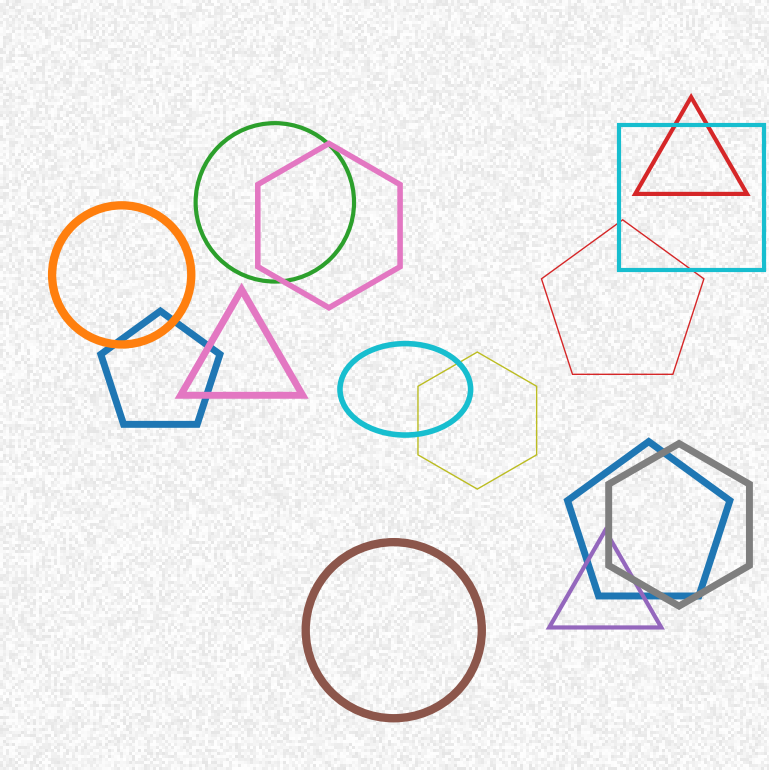[{"shape": "pentagon", "thickness": 2.5, "radius": 0.41, "center": [0.208, 0.515]}, {"shape": "pentagon", "thickness": 2.5, "radius": 0.55, "center": [0.842, 0.316]}, {"shape": "circle", "thickness": 3, "radius": 0.45, "center": [0.158, 0.643]}, {"shape": "circle", "thickness": 1.5, "radius": 0.51, "center": [0.357, 0.737]}, {"shape": "pentagon", "thickness": 0.5, "radius": 0.55, "center": [0.809, 0.604]}, {"shape": "triangle", "thickness": 1.5, "radius": 0.42, "center": [0.898, 0.79]}, {"shape": "triangle", "thickness": 1.5, "radius": 0.42, "center": [0.786, 0.227]}, {"shape": "circle", "thickness": 3, "radius": 0.57, "center": [0.511, 0.182]}, {"shape": "hexagon", "thickness": 2, "radius": 0.53, "center": [0.427, 0.707]}, {"shape": "triangle", "thickness": 2.5, "radius": 0.46, "center": [0.314, 0.532]}, {"shape": "hexagon", "thickness": 2.5, "radius": 0.53, "center": [0.882, 0.318]}, {"shape": "hexagon", "thickness": 0.5, "radius": 0.44, "center": [0.62, 0.454]}, {"shape": "oval", "thickness": 2, "radius": 0.42, "center": [0.526, 0.494]}, {"shape": "square", "thickness": 1.5, "radius": 0.47, "center": [0.898, 0.743]}]